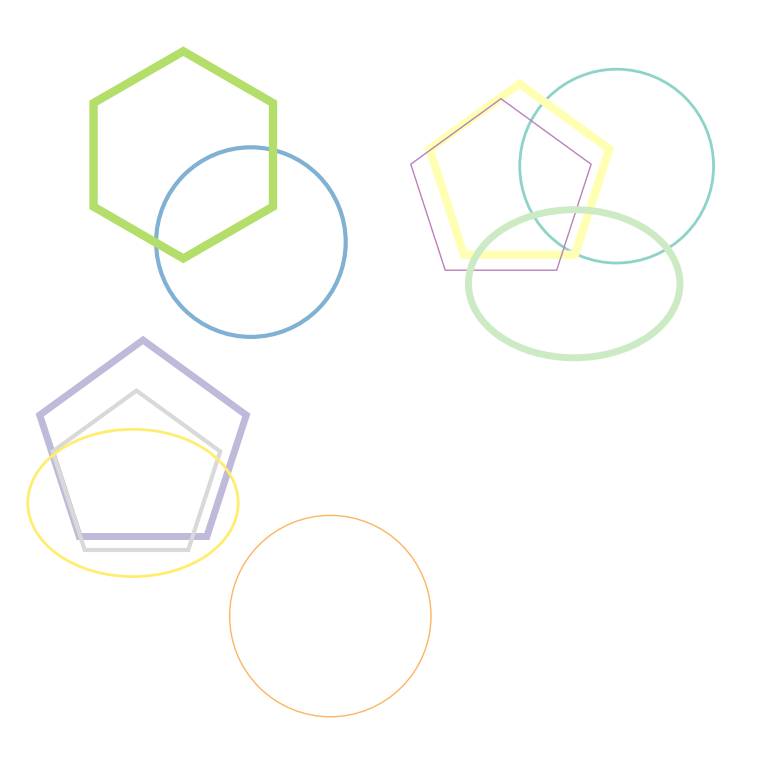[{"shape": "circle", "thickness": 1, "radius": 0.63, "center": [0.801, 0.784]}, {"shape": "pentagon", "thickness": 3, "radius": 0.61, "center": [0.675, 0.768]}, {"shape": "pentagon", "thickness": 2.5, "radius": 0.71, "center": [0.186, 0.417]}, {"shape": "circle", "thickness": 1.5, "radius": 0.62, "center": [0.326, 0.686]}, {"shape": "circle", "thickness": 0.5, "radius": 0.65, "center": [0.429, 0.2]}, {"shape": "hexagon", "thickness": 3, "radius": 0.67, "center": [0.238, 0.799]}, {"shape": "pentagon", "thickness": 1.5, "radius": 0.57, "center": [0.177, 0.378]}, {"shape": "pentagon", "thickness": 0.5, "radius": 0.62, "center": [0.651, 0.749]}, {"shape": "oval", "thickness": 2.5, "radius": 0.69, "center": [0.746, 0.632]}, {"shape": "oval", "thickness": 1, "radius": 0.68, "center": [0.173, 0.347]}]